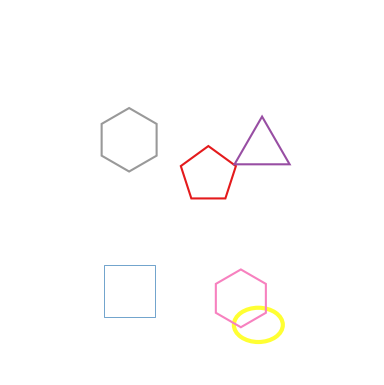[{"shape": "pentagon", "thickness": 1.5, "radius": 0.38, "center": [0.541, 0.545]}, {"shape": "square", "thickness": 0.5, "radius": 0.34, "center": [0.336, 0.245]}, {"shape": "triangle", "thickness": 1.5, "radius": 0.41, "center": [0.681, 0.615]}, {"shape": "oval", "thickness": 3, "radius": 0.32, "center": [0.671, 0.156]}, {"shape": "hexagon", "thickness": 1.5, "radius": 0.38, "center": [0.626, 0.225]}, {"shape": "hexagon", "thickness": 1.5, "radius": 0.41, "center": [0.335, 0.637]}]